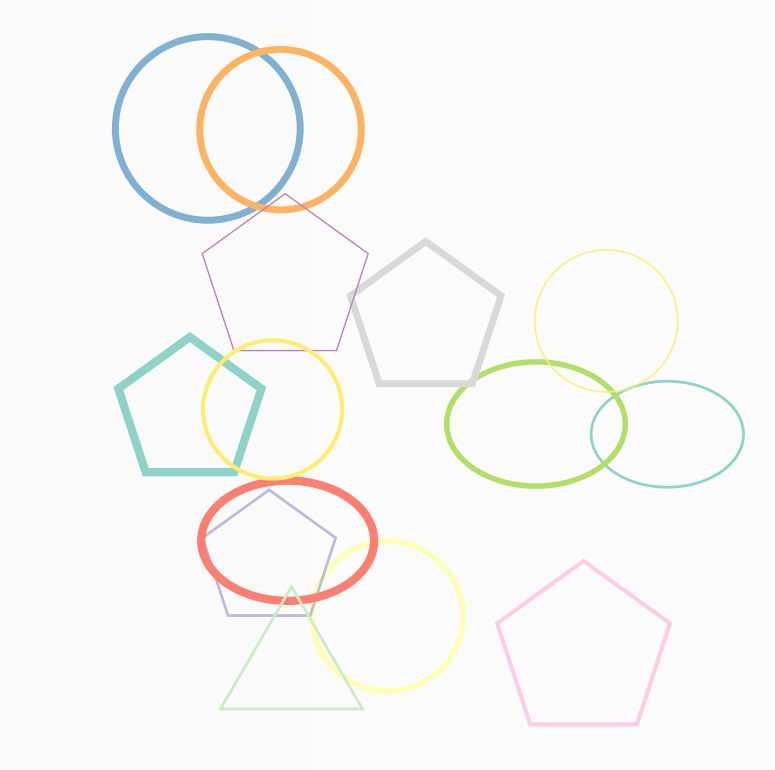[{"shape": "pentagon", "thickness": 3, "radius": 0.49, "center": [0.245, 0.465]}, {"shape": "oval", "thickness": 1, "radius": 0.49, "center": [0.861, 0.436]}, {"shape": "circle", "thickness": 2, "radius": 0.49, "center": [0.5, 0.2]}, {"shape": "pentagon", "thickness": 1, "radius": 0.45, "center": [0.347, 0.274]}, {"shape": "oval", "thickness": 3, "radius": 0.56, "center": [0.371, 0.298]}, {"shape": "circle", "thickness": 2.5, "radius": 0.6, "center": [0.268, 0.833]}, {"shape": "circle", "thickness": 2.5, "radius": 0.52, "center": [0.362, 0.832]}, {"shape": "oval", "thickness": 2, "radius": 0.58, "center": [0.692, 0.449]}, {"shape": "pentagon", "thickness": 1.5, "radius": 0.59, "center": [0.753, 0.154]}, {"shape": "pentagon", "thickness": 2.5, "radius": 0.51, "center": [0.549, 0.584]}, {"shape": "pentagon", "thickness": 0.5, "radius": 0.56, "center": [0.368, 0.636]}, {"shape": "triangle", "thickness": 1, "radius": 0.53, "center": [0.376, 0.132]}, {"shape": "circle", "thickness": 1.5, "radius": 0.45, "center": [0.352, 0.468]}, {"shape": "circle", "thickness": 0.5, "radius": 0.46, "center": [0.782, 0.583]}]